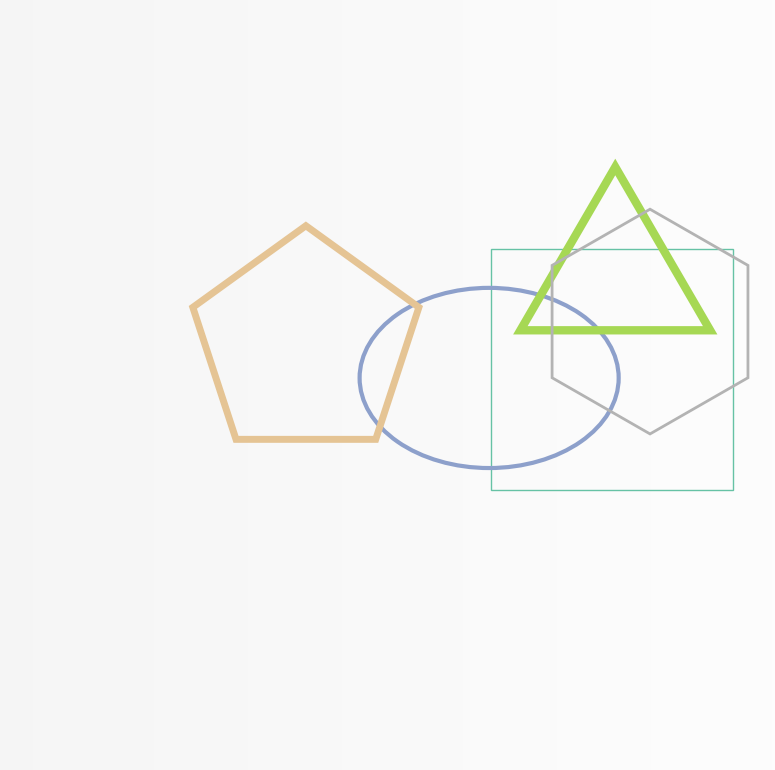[{"shape": "square", "thickness": 0.5, "radius": 0.78, "center": [0.79, 0.52]}, {"shape": "oval", "thickness": 1.5, "radius": 0.84, "center": [0.631, 0.509]}, {"shape": "triangle", "thickness": 3, "radius": 0.71, "center": [0.794, 0.642]}, {"shape": "pentagon", "thickness": 2.5, "radius": 0.77, "center": [0.395, 0.553]}, {"shape": "hexagon", "thickness": 1, "radius": 0.73, "center": [0.839, 0.582]}]